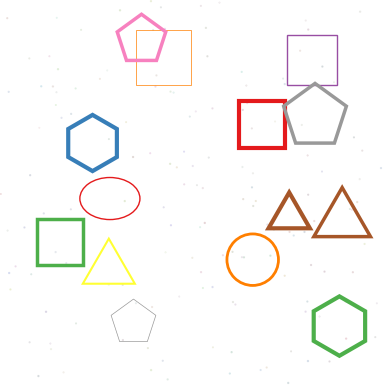[{"shape": "square", "thickness": 3, "radius": 0.3, "center": [0.68, 0.676]}, {"shape": "oval", "thickness": 1, "radius": 0.39, "center": [0.285, 0.484]}, {"shape": "hexagon", "thickness": 3, "radius": 0.36, "center": [0.24, 0.629]}, {"shape": "hexagon", "thickness": 3, "radius": 0.39, "center": [0.882, 0.153]}, {"shape": "square", "thickness": 2.5, "radius": 0.3, "center": [0.157, 0.372]}, {"shape": "square", "thickness": 1, "radius": 0.32, "center": [0.81, 0.844]}, {"shape": "circle", "thickness": 2, "radius": 0.33, "center": [0.656, 0.325]}, {"shape": "square", "thickness": 0.5, "radius": 0.35, "center": [0.425, 0.851]}, {"shape": "triangle", "thickness": 1.5, "radius": 0.39, "center": [0.283, 0.302]}, {"shape": "triangle", "thickness": 2.5, "radius": 0.42, "center": [0.889, 0.428]}, {"shape": "triangle", "thickness": 3, "radius": 0.31, "center": [0.751, 0.438]}, {"shape": "pentagon", "thickness": 2.5, "radius": 0.33, "center": [0.367, 0.897]}, {"shape": "pentagon", "thickness": 2.5, "radius": 0.43, "center": [0.818, 0.698]}, {"shape": "pentagon", "thickness": 0.5, "radius": 0.31, "center": [0.347, 0.162]}]